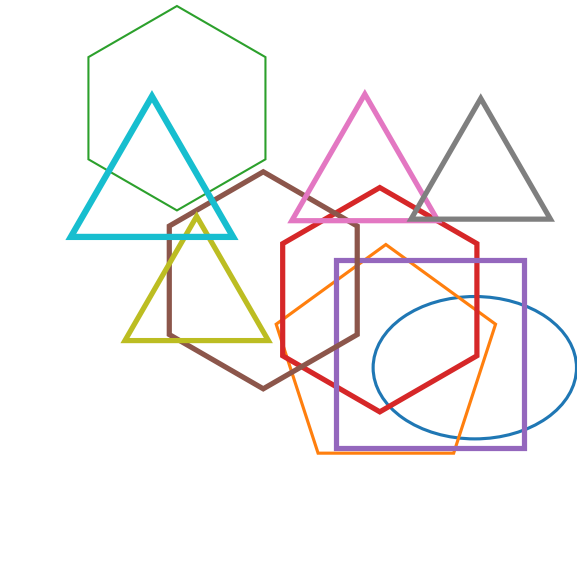[{"shape": "oval", "thickness": 1.5, "radius": 0.88, "center": [0.822, 0.362]}, {"shape": "pentagon", "thickness": 1.5, "radius": 1.0, "center": [0.668, 0.376]}, {"shape": "hexagon", "thickness": 1, "radius": 0.88, "center": [0.306, 0.812]}, {"shape": "hexagon", "thickness": 2.5, "radius": 0.97, "center": [0.658, 0.48]}, {"shape": "square", "thickness": 2.5, "radius": 0.81, "center": [0.745, 0.386]}, {"shape": "hexagon", "thickness": 2.5, "radius": 0.94, "center": [0.456, 0.514]}, {"shape": "triangle", "thickness": 2.5, "radius": 0.73, "center": [0.632, 0.69]}, {"shape": "triangle", "thickness": 2.5, "radius": 0.7, "center": [0.832, 0.689]}, {"shape": "triangle", "thickness": 2.5, "radius": 0.72, "center": [0.341, 0.481]}, {"shape": "triangle", "thickness": 3, "radius": 0.81, "center": [0.263, 0.67]}]